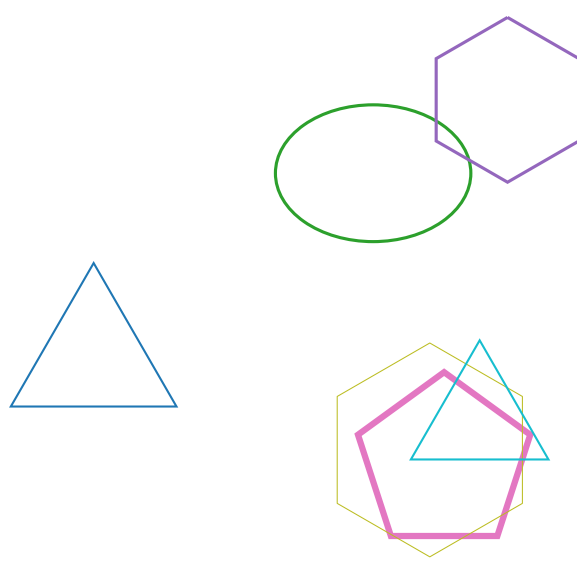[{"shape": "triangle", "thickness": 1, "radius": 0.83, "center": [0.162, 0.378]}, {"shape": "oval", "thickness": 1.5, "radius": 0.85, "center": [0.646, 0.699]}, {"shape": "hexagon", "thickness": 1.5, "radius": 0.71, "center": [0.879, 0.826]}, {"shape": "pentagon", "thickness": 3, "radius": 0.78, "center": [0.769, 0.198]}, {"shape": "hexagon", "thickness": 0.5, "radius": 0.93, "center": [0.744, 0.22]}, {"shape": "triangle", "thickness": 1, "radius": 0.69, "center": [0.831, 0.272]}]